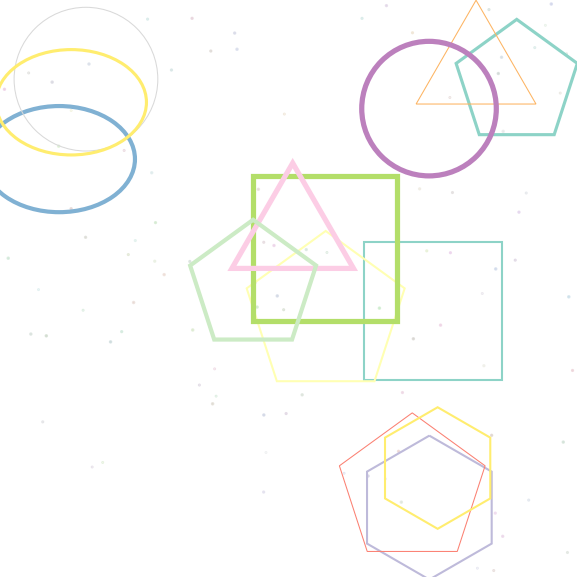[{"shape": "square", "thickness": 1, "radius": 0.6, "center": [0.75, 0.461]}, {"shape": "pentagon", "thickness": 1.5, "radius": 0.55, "center": [0.895, 0.855]}, {"shape": "pentagon", "thickness": 1, "radius": 0.72, "center": [0.564, 0.455]}, {"shape": "hexagon", "thickness": 1, "radius": 0.62, "center": [0.743, 0.12]}, {"shape": "pentagon", "thickness": 0.5, "radius": 0.66, "center": [0.714, 0.152]}, {"shape": "oval", "thickness": 2, "radius": 0.66, "center": [0.102, 0.724]}, {"shape": "triangle", "thickness": 0.5, "radius": 0.6, "center": [0.824, 0.879]}, {"shape": "square", "thickness": 2.5, "radius": 0.63, "center": [0.563, 0.569]}, {"shape": "triangle", "thickness": 2.5, "radius": 0.61, "center": [0.507, 0.595]}, {"shape": "circle", "thickness": 0.5, "radius": 0.62, "center": [0.149, 0.862]}, {"shape": "circle", "thickness": 2.5, "radius": 0.58, "center": [0.743, 0.811]}, {"shape": "pentagon", "thickness": 2, "radius": 0.57, "center": [0.438, 0.504]}, {"shape": "oval", "thickness": 1.5, "radius": 0.65, "center": [0.123, 0.822]}, {"shape": "hexagon", "thickness": 1, "radius": 0.53, "center": [0.758, 0.189]}]